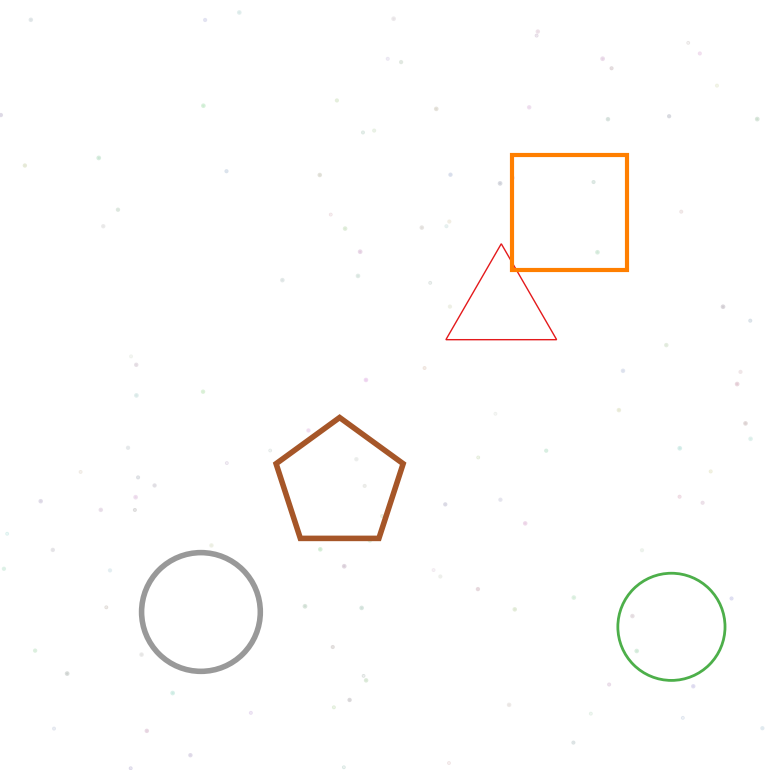[{"shape": "triangle", "thickness": 0.5, "radius": 0.42, "center": [0.651, 0.6]}, {"shape": "circle", "thickness": 1, "radius": 0.35, "center": [0.872, 0.186]}, {"shape": "square", "thickness": 1.5, "radius": 0.37, "center": [0.739, 0.724]}, {"shape": "pentagon", "thickness": 2, "radius": 0.43, "center": [0.441, 0.371]}, {"shape": "circle", "thickness": 2, "radius": 0.39, "center": [0.261, 0.205]}]